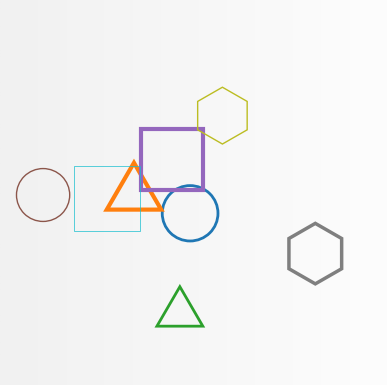[{"shape": "circle", "thickness": 2, "radius": 0.36, "center": [0.491, 0.446]}, {"shape": "triangle", "thickness": 3, "radius": 0.41, "center": [0.346, 0.496]}, {"shape": "triangle", "thickness": 2, "radius": 0.34, "center": [0.464, 0.187]}, {"shape": "square", "thickness": 3, "radius": 0.4, "center": [0.443, 0.586]}, {"shape": "circle", "thickness": 1, "radius": 0.34, "center": [0.111, 0.494]}, {"shape": "hexagon", "thickness": 2.5, "radius": 0.39, "center": [0.814, 0.341]}, {"shape": "hexagon", "thickness": 1, "radius": 0.37, "center": [0.574, 0.7]}, {"shape": "square", "thickness": 0.5, "radius": 0.43, "center": [0.275, 0.485]}]